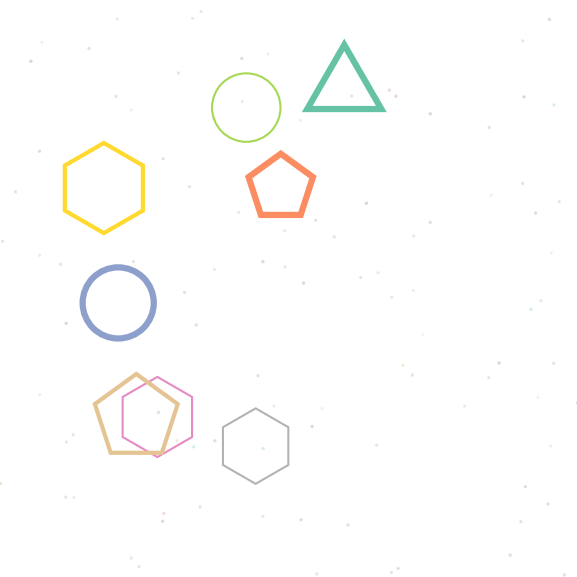[{"shape": "triangle", "thickness": 3, "radius": 0.37, "center": [0.596, 0.847]}, {"shape": "pentagon", "thickness": 3, "radius": 0.29, "center": [0.486, 0.674]}, {"shape": "circle", "thickness": 3, "radius": 0.31, "center": [0.205, 0.475]}, {"shape": "hexagon", "thickness": 1, "radius": 0.35, "center": [0.272, 0.277]}, {"shape": "circle", "thickness": 1, "radius": 0.3, "center": [0.426, 0.813]}, {"shape": "hexagon", "thickness": 2, "radius": 0.39, "center": [0.18, 0.674]}, {"shape": "pentagon", "thickness": 2, "radius": 0.38, "center": [0.236, 0.276]}, {"shape": "hexagon", "thickness": 1, "radius": 0.33, "center": [0.443, 0.227]}]